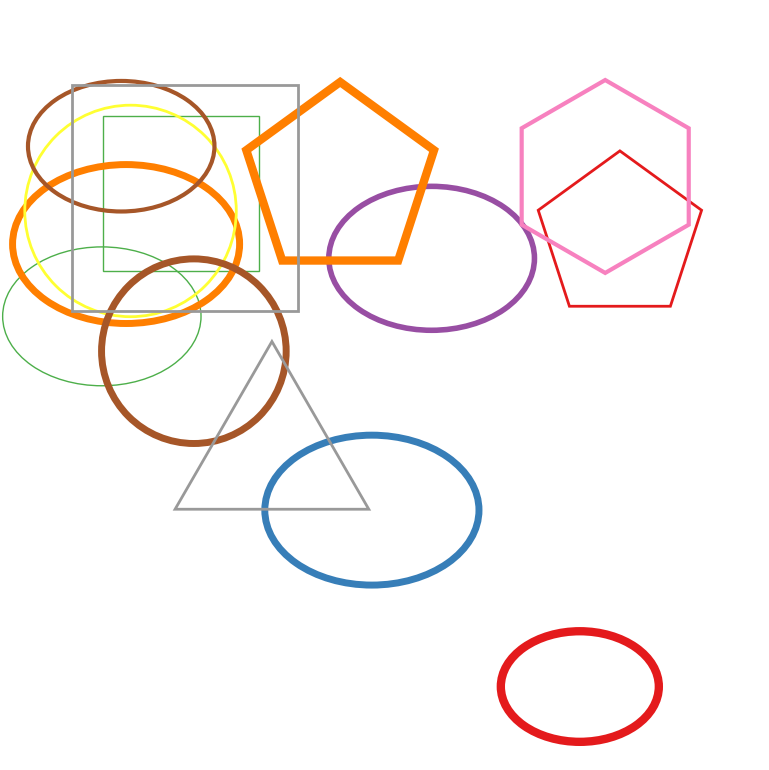[{"shape": "oval", "thickness": 3, "radius": 0.51, "center": [0.753, 0.108]}, {"shape": "pentagon", "thickness": 1, "radius": 0.56, "center": [0.805, 0.693]}, {"shape": "oval", "thickness": 2.5, "radius": 0.7, "center": [0.483, 0.337]}, {"shape": "oval", "thickness": 0.5, "radius": 0.64, "center": [0.132, 0.589]}, {"shape": "square", "thickness": 0.5, "radius": 0.51, "center": [0.235, 0.749]}, {"shape": "oval", "thickness": 2, "radius": 0.67, "center": [0.561, 0.665]}, {"shape": "oval", "thickness": 2.5, "radius": 0.74, "center": [0.164, 0.683]}, {"shape": "pentagon", "thickness": 3, "radius": 0.64, "center": [0.442, 0.765]}, {"shape": "circle", "thickness": 1, "radius": 0.69, "center": [0.17, 0.726]}, {"shape": "circle", "thickness": 2.5, "radius": 0.6, "center": [0.252, 0.544]}, {"shape": "oval", "thickness": 1.5, "radius": 0.61, "center": [0.157, 0.81]}, {"shape": "hexagon", "thickness": 1.5, "radius": 0.63, "center": [0.786, 0.771]}, {"shape": "triangle", "thickness": 1, "radius": 0.73, "center": [0.353, 0.411]}, {"shape": "square", "thickness": 1, "radius": 0.73, "center": [0.24, 0.743]}]